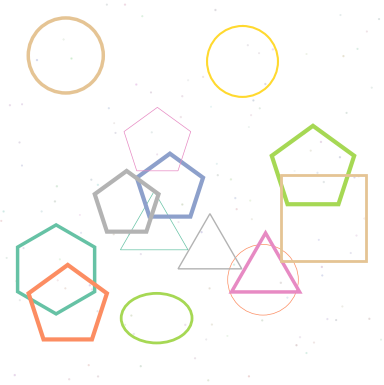[{"shape": "hexagon", "thickness": 2.5, "radius": 0.58, "center": [0.146, 0.3]}, {"shape": "triangle", "thickness": 0.5, "radius": 0.51, "center": [0.4, 0.402]}, {"shape": "pentagon", "thickness": 3, "radius": 0.54, "center": [0.176, 0.205]}, {"shape": "circle", "thickness": 0.5, "radius": 0.46, "center": [0.683, 0.273]}, {"shape": "pentagon", "thickness": 3, "radius": 0.45, "center": [0.441, 0.511]}, {"shape": "pentagon", "thickness": 0.5, "radius": 0.46, "center": [0.409, 0.63]}, {"shape": "triangle", "thickness": 2.5, "radius": 0.51, "center": [0.69, 0.293]}, {"shape": "pentagon", "thickness": 3, "radius": 0.56, "center": [0.813, 0.561]}, {"shape": "oval", "thickness": 2, "radius": 0.46, "center": [0.407, 0.174]}, {"shape": "circle", "thickness": 1.5, "radius": 0.46, "center": [0.63, 0.84]}, {"shape": "square", "thickness": 2, "radius": 0.55, "center": [0.84, 0.434]}, {"shape": "circle", "thickness": 2.5, "radius": 0.49, "center": [0.171, 0.856]}, {"shape": "pentagon", "thickness": 3, "radius": 0.44, "center": [0.329, 0.469]}, {"shape": "triangle", "thickness": 1, "radius": 0.48, "center": [0.545, 0.349]}]